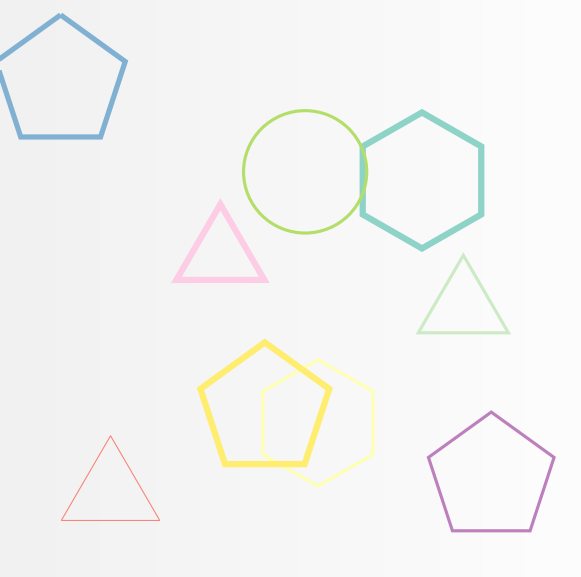[{"shape": "hexagon", "thickness": 3, "radius": 0.59, "center": [0.726, 0.687]}, {"shape": "hexagon", "thickness": 1.5, "radius": 0.55, "center": [0.547, 0.267]}, {"shape": "triangle", "thickness": 0.5, "radius": 0.49, "center": [0.19, 0.147]}, {"shape": "pentagon", "thickness": 2.5, "radius": 0.58, "center": [0.104, 0.856]}, {"shape": "circle", "thickness": 1.5, "radius": 0.53, "center": [0.525, 0.702]}, {"shape": "triangle", "thickness": 3, "radius": 0.44, "center": [0.379, 0.558]}, {"shape": "pentagon", "thickness": 1.5, "radius": 0.57, "center": [0.845, 0.172]}, {"shape": "triangle", "thickness": 1.5, "radius": 0.45, "center": [0.797, 0.468]}, {"shape": "pentagon", "thickness": 3, "radius": 0.58, "center": [0.456, 0.29]}]